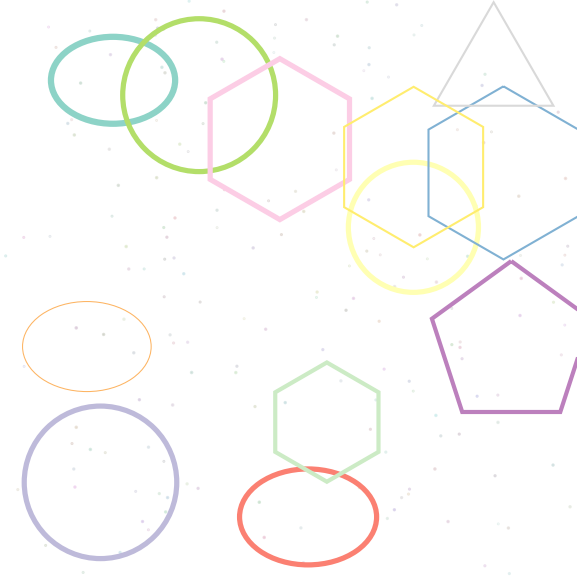[{"shape": "oval", "thickness": 3, "radius": 0.54, "center": [0.196, 0.86]}, {"shape": "circle", "thickness": 2.5, "radius": 0.56, "center": [0.716, 0.606]}, {"shape": "circle", "thickness": 2.5, "radius": 0.66, "center": [0.174, 0.164]}, {"shape": "oval", "thickness": 2.5, "radius": 0.59, "center": [0.533, 0.104]}, {"shape": "hexagon", "thickness": 1, "radius": 0.75, "center": [0.872, 0.7]}, {"shape": "oval", "thickness": 0.5, "radius": 0.56, "center": [0.15, 0.399]}, {"shape": "circle", "thickness": 2.5, "radius": 0.66, "center": [0.345, 0.834]}, {"shape": "hexagon", "thickness": 2.5, "radius": 0.7, "center": [0.485, 0.758]}, {"shape": "triangle", "thickness": 1, "radius": 0.6, "center": [0.855, 0.876]}, {"shape": "pentagon", "thickness": 2, "radius": 0.72, "center": [0.885, 0.403]}, {"shape": "hexagon", "thickness": 2, "radius": 0.52, "center": [0.566, 0.268]}, {"shape": "hexagon", "thickness": 1, "radius": 0.69, "center": [0.716, 0.71]}]